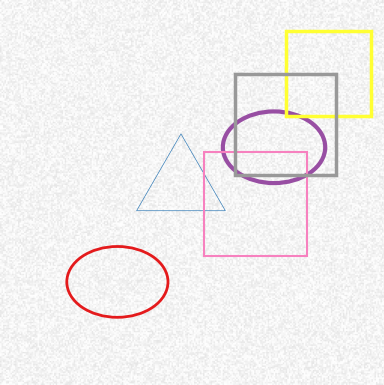[{"shape": "oval", "thickness": 2, "radius": 0.66, "center": [0.305, 0.268]}, {"shape": "triangle", "thickness": 0.5, "radius": 0.67, "center": [0.47, 0.519]}, {"shape": "oval", "thickness": 3, "radius": 0.66, "center": [0.712, 0.618]}, {"shape": "square", "thickness": 2.5, "radius": 0.55, "center": [0.854, 0.81]}, {"shape": "square", "thickness": 1.5, "radius": 0.67, "center": [0.664, 0.471]}, {"shape": "square", "thickness": 2.5, "radius": 0.66, "center": [0.741, 0.677]}]